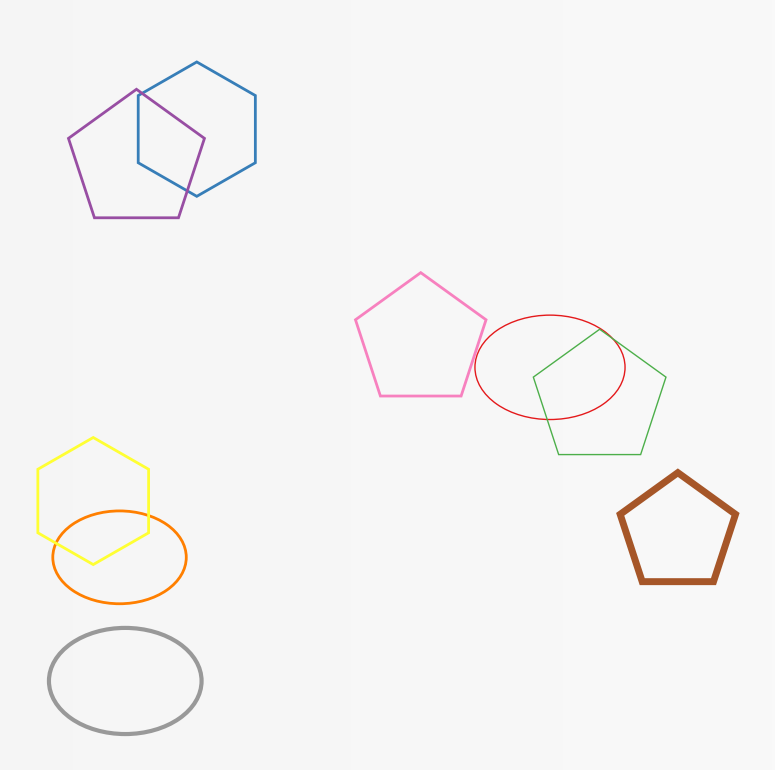[{"shape": "oval", "thickness": 0.5, "radius": 0.48, "center": [0.71, 0.523]}, {"shape": "hexagon", "thickness": 1, "radius": 0.44, "center": [0.254, 0.832]}, {"shape": "pentagon", "thickness": 0.5, "radius": 0.45, "center": [0.774, 0.482]}, {"shape": "pentagon", "thickness": 1, "radius": 0.46, "center": [0.176, 0.792]}, {"shape": "oval", "thickness": 1, "radius": 0.43, "center": [0.154, 0.276]}, {"shape": "hexagon", "thickness": 1, "radius": 0.41, "center": [0.12, 0.349]}, {"shape": "pentagon", "thickness": 2.5, "radius": 0.39, "center": [0.875, 0.308]}, {"shape": "pentagon", "thickness": 1, "radius": 0.44, "center": [0.543, 0.557]}, {"shape": "oval", "thickness": 1.5, "radius": 0.49, "center": [0.162, 0.116]}]